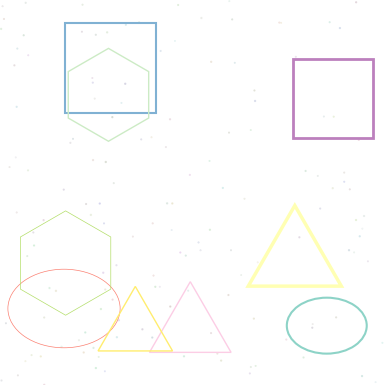[{"shape": "oval", "thickness": 1.5, "radius": 0.52, "center": [0.849, 0.154]}, {"shape": "triangle", "thickness": 2.5, "radius": 0.7, "center": [0.766, 0.327]}, {"shape": "oval", "thickness": 0.5, "radius": 0.73, "center": [0.166, 0.199]}, {"shape": "square", "thickness": 1.5, "radius": 0.58, "center": [0.287, 0.824]}, {"shape": "hexagon", "thickness": 0.5, "radius": 0.68, "center": [0.17, 0.317]}, {"shape": "triangle", "thickness": 1, "radius": 0.61, "center": [0.494, 0.146]}, {"shape": "square", "thickness": 2, "radius": 0.52, "center": [0.865, 0.744]}, {"shape": "hexagon", "thickness": 1, "radius": 0.6, "center": [0.282, 0.754]}, {"shape": "triangle", "thickness": 1, "radius": 0.56, "center": [0.351, 0.144]}]